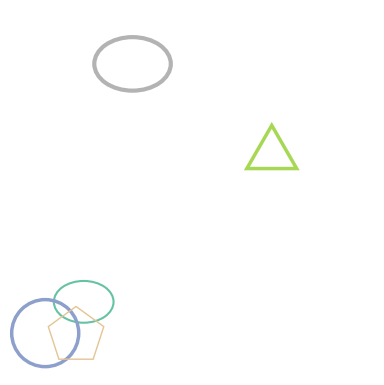[{"shape": "oval", "thickness": 1.5, "radius": 0.39, "center": [0.217, 0.216]}, {"shape": "circle", "thickness": 2.5, "radius": 0.44, "center": [0.117, 0.135]}, {"shape": "triangle", "thickness": 2.5, "radius": 0.37, "center": [0.706, 0.6]}, {"shape": "pentagon", "thickness": 1, "radius": 0.38, "center": [0.197, 0.128]}, {"shape": "oval", "thickness": 3, "radius": 0.5, "center": [0.344, 0.834]}]